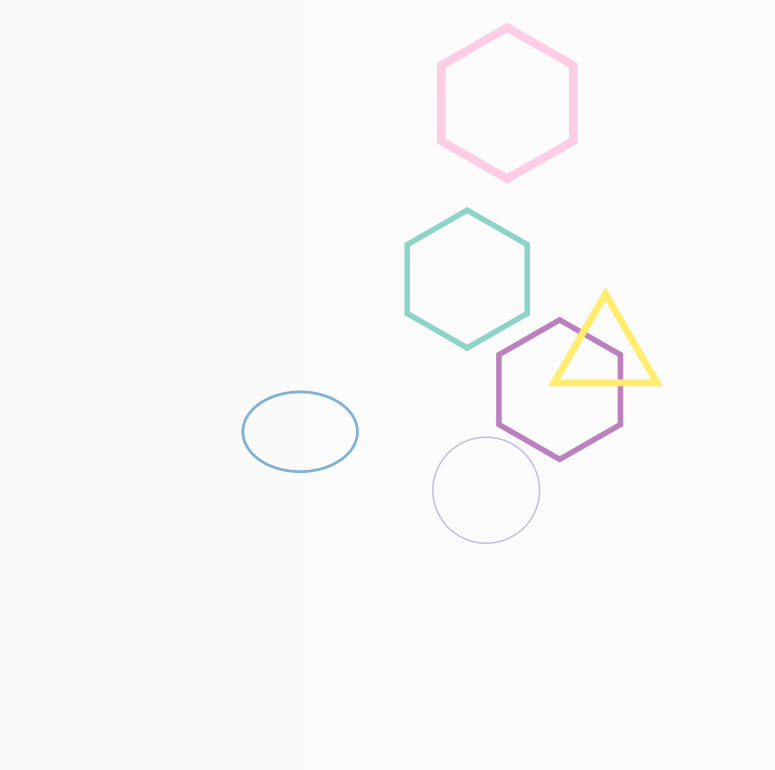[{"shape": "hexagon", "thickness": 2, "radius": 0.45, "center": [0.603, 0.638]}, {"shape": "circle", "thickness": 0.5, "radius": 0.34, "center": [0.627, 0.363]}, {"shape": "oval", "thickness": 1, "radius": 0.37, "center": [0.387, 0.439]}, {"shape": "hexagon", "thickness": 3, "radius": 0.49, "center": [0.654, 0.866]}, {"shape": "hexagon", "thickness": 2, "radius": 0.45, "center": [0.722, 0.494]}, {"shape": "triangle", "thickness": 2.5, "radius": 0.38, "center": [0.781, 0.541]}]